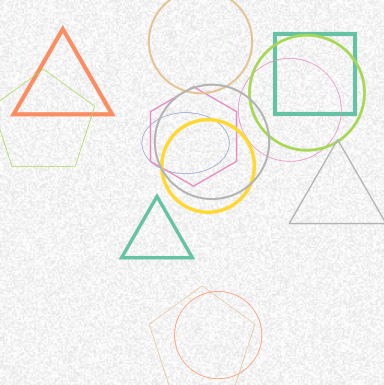[{"shape": "square", "thickness": 3, "radius": 0.52, "center": [0.818, 0.807]}, {"shape": "triangle", "thickness": 2.5, "radius": 0.53, "center": [0.408, 0.384]}, {"shape": "triangle", "thickness": 3, "radius": 0.74, "center": [0.163, 0.777]}, {"shape": "circle", "thickness": 0.5, "radius": 0.57, "center": [0.567, 0.13]}, {"shape": "oval", "thickness": 0.5, "radius": 0.57, "center": [0.482, 0.628]}, {"shape": "circle", "thickness": 0.5, "radius": 0.67, "center": [0.753, 0.715]}, {"shape": "hexagon", "thickness": 1, "radius": 0.65, "center": [0.503, 0.646]}, {"shape": "circle", "thickness": 2, "radius": 0.75, "center": [0.797, 0.759]}, {"shape": "pentagon", "thickness": 0.5, "radius": 0.7, "center": [0.113, 0.681]}, {"shape": "circle", "thickness": 2.5, "radius": 0.6, "center": [0.541, 0.569]}, {"shape": "pentagon", "thickness": 0.5, "radius": 0.72, "center": [0.525, 0.113]}, {"shape": "circle", "thickness": 1.5, "radius": 0.67, "center": [0.521, 0.892]}, {"shape": "triangle", "thickness": 1, "radius": 0.73, "center": [0.877, 0.492]}, {"shape": "circle", "thickness": 1.5, "radius": 0.74, "center": [0.551, 0.632]}]